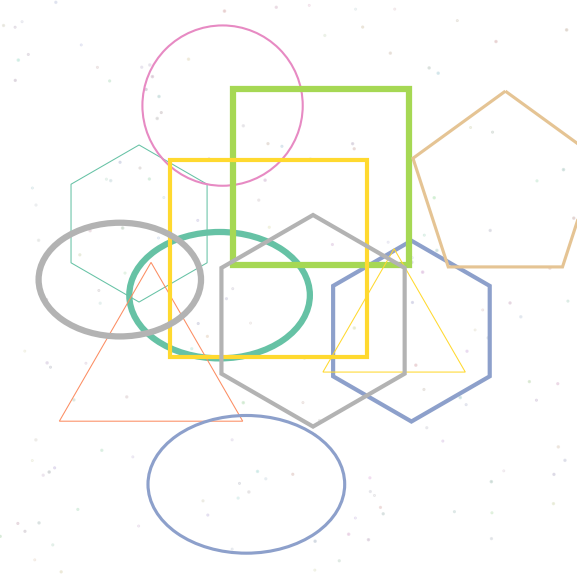[{"shape": "hexagon", "thickness": 0.5, "radius": 0.68, "center": [0.241, 0.612]}, {"shape": "oval", "thickness": 3, "radius": 0.78, "center": [0.38, 0.488]}, {"shape": "triangle", "thickness": 0.5, "radius": 0.92, "center": [0.262, 0.361]}, {"shape": "oval", "thickness": 1.5, "radius": 0.85, "center": [0.427, 0.16]}, {"shape": "hexagon", "thickness": 2, "radius": 0.78, "center": [0.712, 0.426]}, {"shape": "circle", "thickness": 1, "radius": 0.69, "center": [0.385, 0.816]}, {"shape": "square", "thickness": 3, "radius": 0.76, "center": [0.556, 0.692]}, {"shape": "triangle", "thickness": 0.5, "radius": 0.71, "center": [0.682, 0.426]}, {"shape": "square", "thickness": 2, "radius": 0.86, "center": [0.465, 0.551]}, {"shape": "pentagon", "thickness": 1.5, "radius": 0.84, "center": [0.875, 0.673]}, {"shape": "hexagon", "thickness": 2, "radius": 0.92, "center": [0.542, 0.444]}, {"shape": "oval", "thickness": 3, "radius": 0.7, "center": [0.207, 0.515]}]